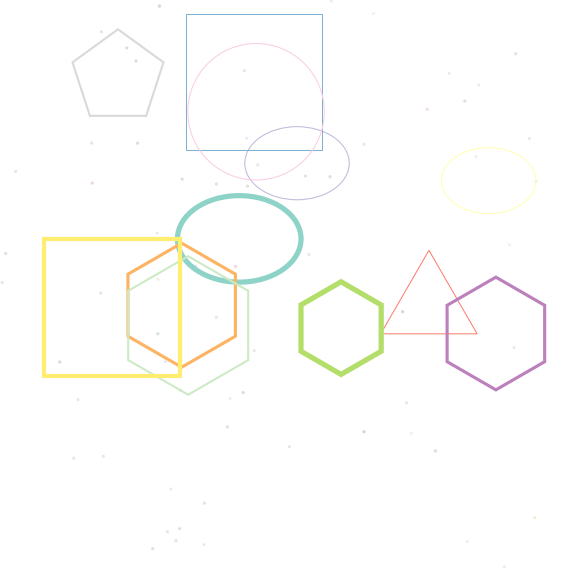[{"shape": "oval", "thickness": 2.5, "radius": 0.54, "center": [0.414, 0.585]}, {"shape": "oval", "thickness": 0.5, "radius": 0.41, "center": [0.846, 0.686]}, {"shape": "oval", "thickness": 0.5, "radius": 0.45, "center": [0.514, 0.717]}, {"shape": "triangle", "thickness": 0.5, "radius": 0.48, "center": [0.743, 0.469]}, {"shape": "square", "thickness": 0.5, "radius": 0.59, "center": [0.44, 0.857]}, {"shape": "hexagon", "thickness": 1.5, "radius": 0.54, "center": [0.315, 0.471]}, {"shape": "hexagon", "thickness": 2.5, "radius": 0.4, "center": [0.591, 0.431]}, {"shape": "circle", "thickness": 0.5, "radius": 0.59, "center": [0.443, 0.806]}, {"shape": "pentagon", "thickness": 1, "radius": 0.41, "center": [0.204, 0.866]}, {"shape": "hexagon", "thickness": 1.5, "radius": 0.49, "center": [0.859, 0.422]}, {"shape": "hexagon", "thickness": 1, "radius": 0.6, "center": [0.326, 0.436]}, {"shape": "square", "thickness": 2, "radius": 0.59, "center": [0.194, 0.467]}]